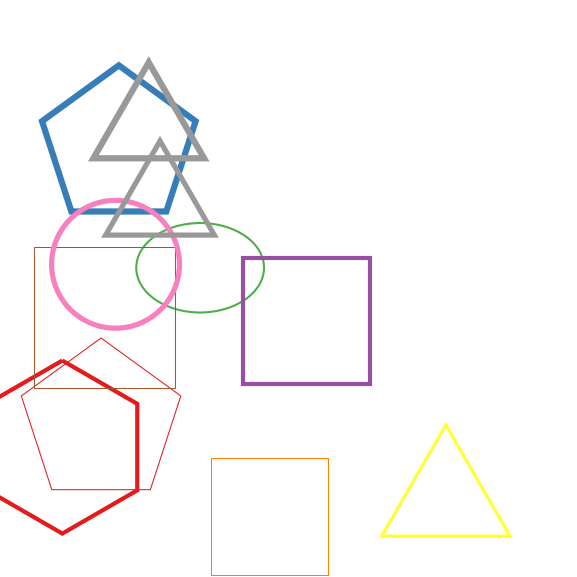[{"shape": "pentagon", "thickness": 0.5, "radius": 0.73, "center": [0.175, 0.269]}, {"shape": "hexagon", "thickness": 2, "radius": 0.75, "center": [0.108, 0.225]}, {"shape": "pentagon", "thickness": 3, "radius": 0.7, "center": [0.206, 0.746]}, {"shape": "oval", "thickness": 1, "radius": 0.55, "center": [0.347, 0.535]}, {"shape": "square", "thickness": 2, "radius": 0.55, "center": [0.531, 0.443]}, {"shape": "square", "thickness": 0.5, "radius": 0.5, "center": [0.467, 0.105]}, {"shape": "triangle", "thickness": 1.5, "radius": 0.64, "center": [0.772, 0.135]}, {"shape": "square", "thickness": 0.5, "radius": 0.61, "center": [0.18, 0.449]}, {"shape": "circle", "thickness": 2.5, "radius": 0.55, "center": [0.2, 0.542]}, {"shape": "triangle", "thickness": 2.5, "radius": 0.54, "center": [0.277, 0.646]}, {"shape": "triangle", "thickness": 3, "radius": 0.55, "center": [0.258, 0.78]}]